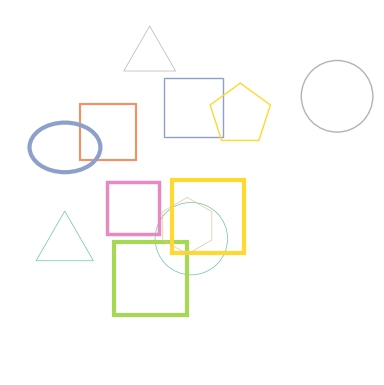[{"shape": "triangle", "thickness": 0.5, "radius": 0.43, "center": [0.168, 0.366]}, {"shape": "circle", "thickness": 0.5, "radius": 0.47, "center": [0.497, 0.38]}, {"shape": "square", "thickness": 1.5, "radius": 0.36, "center": [0.28, 0.658]}, {"shape": "square", "thickness": 1, "radius": 0.39, "center": [0.503, 0.721]}, {"shape": "oval", "thickness": 3, "radius": 0.46, "center": [0.169, 0.617]}, {"shape": "square", "thickness": 2.5, "radius": 0.34, "center": [0.345, 0.46]}, {"shape": "square", "thickness": 3, "radius": 0.47, "center": [0.391, 0.277]}, {"shape": "square", "thickness": 3, "radius": 0.47, "center": [0.541, 0.437]}, {"shape": "pentagon", "thickness": 1, "radius": 0.41, "center": [0.624, 0.702]}, {"shape": "hexagon", "thickness": 0.5, "radius": 0.37, "center": [0.487, 0.414]}, {"shape": "triangle", "thickness": 0.5, "radius": 0.39, "center": [0.389, 0.854]}, {"shape": "circle", "thickness": 1, "radius": 0.46, "center": [0.876, 0.75]}]